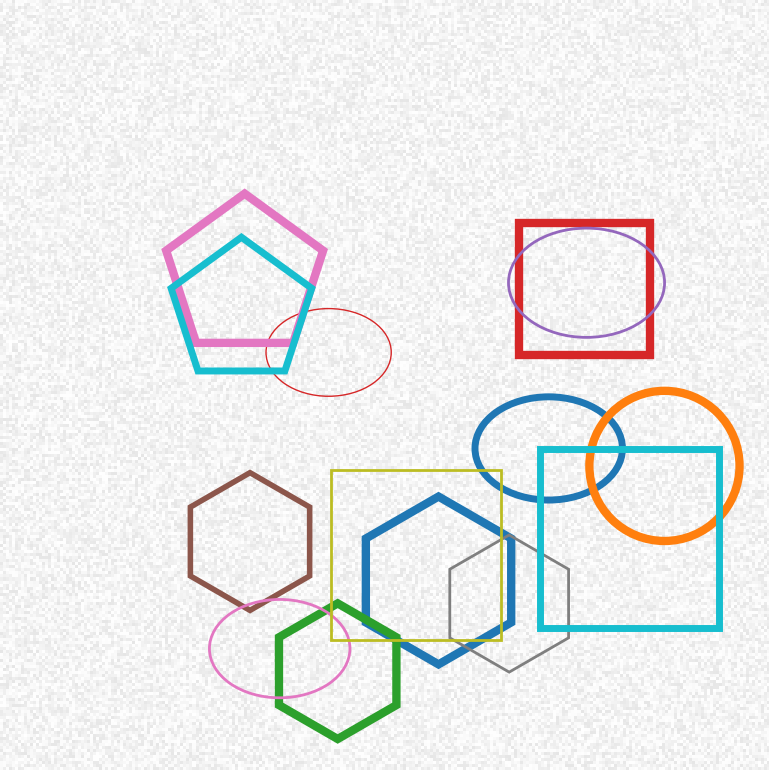[{"shape": "hexagon", "thickness": 3, "radius": 0.54, "center": [0.57, 0.246]}, {"shape": "oval", "thickness": 2.5, "radius": 0.48, "center": [0.713, 0.418]}, {"shape": "circle", "thickness": 3, "radius": 0.49, "center": [0.863, 0.395]}, {"shape": "hexagon", "thickness": 3, "radius": 0.44, "center": [0.439, 0.128]}, {"shape": "square", "thickness": 3, "radius": 0.43, "center": [0.759, 0.625]}, {"shape": "oval", "thickness": 0.5, "radius": 0.41, "center": [0.427, 0.542]}, {"shape": "oval", "thickness": 1, "radius": 0.51, "center": [0.762, 0.633]}, {"shape": "hexagon", "thickness": 2, "radius": 0.45, "center": [0.325, 0.297]}, {"shape": "oval", "thickness": 1, "radius": 0.46, "center": [0.363, 0.158]}, {"shape": "pentagon", "thickness": 3, "radius": 0.54, "center": [0.318, 0.641]}, {"shape": "hexagon", "thickness": 1, "radius": 0.45, "center": [0.661, 0.216]}, {"shape": "square", "thickness": 1, "radius": 0.55, "center": [0.54, 0.279]}, {"shape": "square", "thickness": 2.5, "radius": 0.58, "center": [0.817, 0.301]}, {"shape": "pentagon", "thickness": 2.5, "radius": 0.48, "center": [0.314, 0.596]}]